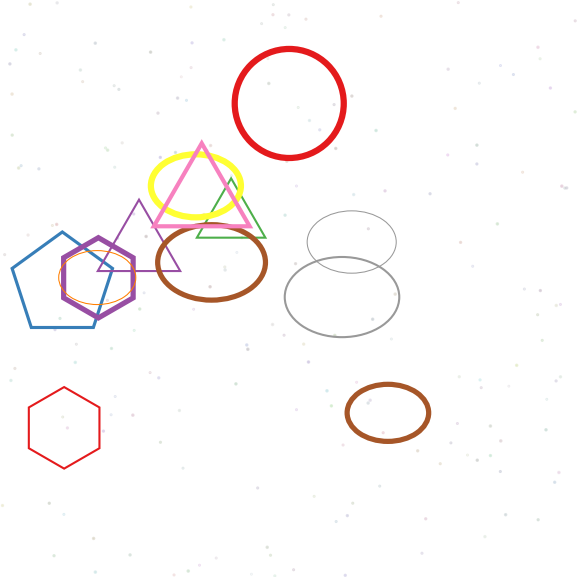[{"shape": "hexagon", "thickness": 1, "radius": 0.35, "center": [0.111, 0.258]}, {"shape": "circle", "thickness": 3, "radius": 0.47, "center": [0.501, 0.82]}, {"shape": "pentagon", "thickness": 1.5, "radius": 0.46, "center": [0.108, 0.506]}, {"shape": "triangle", "thickness": 1, "radius": 0.34, "center": [0.4, 0.622]}, {"shape": "triangle", "thickness": 1, "radius": 0.41, "center": [0.241, 0.571]}, {"shape": "hexagon", "thickness": 2.5, "radius": 0.35, "center": [0.17, 0.518]}, {"shape": "oval", "thickness": 0.5, "radius": 0.33, "center": [0.168, 0.518]}, {"shape": "oval", "thickness": 3, "radius": 0.39, "center": [0.339, 0.677]}, {"shape": "oval", "thickness": 2.5, "radius": 0.35, "center": [0.672, 0.284]}, {"shape": "oval", "thickness": 2.5, "radius": 0.47, "center": [0.366, 0.545]}, {"shape": "triangle", "thickness": 2, "radius": 0.48, "center": [0.349, 0.655]}, {"shape": "oval", "thickness": 0.5, "radius": 0.39, "center": [0.609, 0.58]}, {"shape": "oval", "thickness": 1, "radius": 0.5, "center": [0.592, 0.485]}]